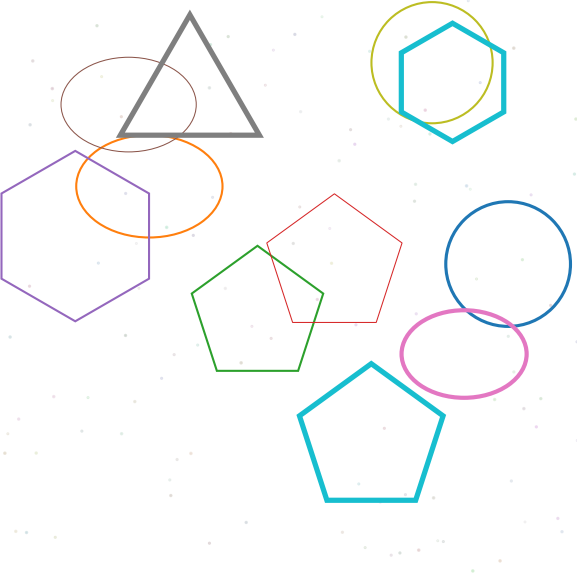[{"shape": "circle", "thickness": 1.5, "radius": 0.54, "center": [0.88, 0.542]}, {"shape": "oval", "thickness": 1, "radius": 0.63, "center": [0.259, 0.677]}, {"shape": "pentagon", "thickness": 1, "radius": 0.6, "center": [0.446, 0.454]}, {"shape": "pentagon", "thickness": 0.5, "radius": 0.62, "center": [0.579, 0.54]}, {"shape": "hexagon", "thickness": 1, "radius": 0.74, "center": [0.13, 0.59]}, {"shape": "oval", "thickness": 0.5, "radius": 0.59, "center": [0.223, 0.818]}, {"shape": "oval", "thickness": 2, "radius": 0.54, "center": [0.804, 0.386]}, {"shape": "triangle", "thickness": 2.5, "radius": 0.69, "center": [0.329, 0.835]}, {"shape": "circle", "thickness": 1, "radius": 0.52, "center": [0.748, 0.891]}, {"shape": "hexagon", "thickness": 2.5, "radius": 0.51, "center": [0.784, 0.856]}, {"shape": "pentagon", "thickness": 2.5, "radius": 0.65, "center": [0.643, 0.239]}]